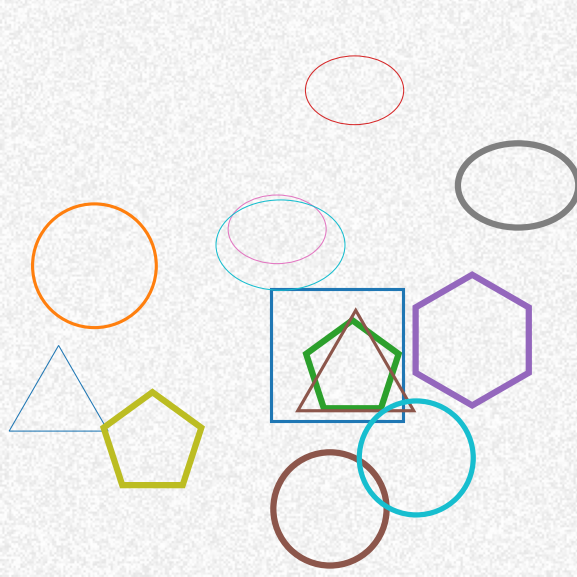[{"shape": "square", "thickness": 1.5, "radius": 0.57, "center": [0.584, 0.384]}, {"shape": "triangle", "thickness": 0.5, "radius": 0.49, "center": [0.101, 0.302]}, {"shape": "circle", "thickness": 1.5, "radius": 0.54, "center": [0.164, 0.539]}, {"shape": "pentagon", "thickness": 3, "radius": 0.42, "center": [0.61, 0.36]}, {"shape": "oval", "thickness": 0.5, "radius": 0.43, "center": [0.614, 0.843]}, {"shape": "hexagon", "thickness": 3, "radius": 0.57, "center": [0.818, 0.41]}, {"shape": "circle", "thickness": 3, "radius": 0.49, "center": [0.571, 0.118]}, {"shape": "triangle", "thickness": 1.5, "radius": 0.58, "center": [0.616, 0.346]}, {"shape": "oval", "thickness": 0.5, "radius": 0.42, "center": [0.48, 0.602]}, {"shape": "oval", "thickness": 3, "radius": 0.52, "center": [0.897, 0.678]}, {"shape": "pentagon", "thickness": 3, "radius": 0.44, "center": [0.264, 0.231]}, {"shape": "circle", "thickness": 2.5, "radius": 0.49, "center": [0.721, 0.206]}, {"shape": "oval", "thickness": 0.5, "radius": 0.56, "center": [0.486, 0.575]}]